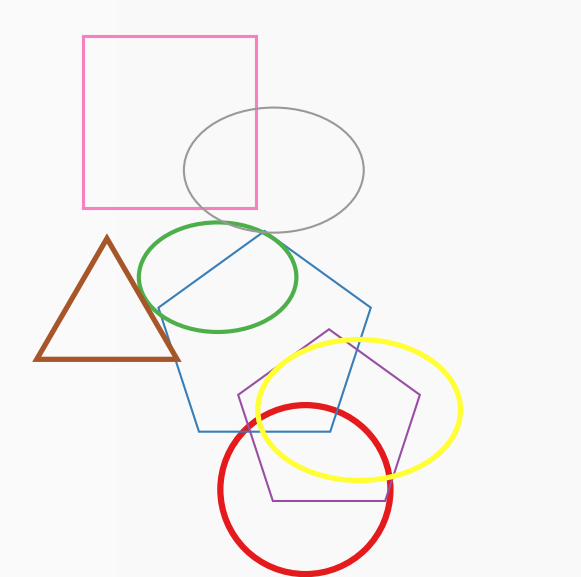[{"shape": "circle", "thickness": 3, "radius": 0.73, "center": [0.525, 0.151]}, {"shape": "pentagon", "thickness": 1, "radius": 0.96, "center": [0.455, 0.407]}, {"shape": "oval", "thickness": 2, "radius": 0.68, "center": [0.374, 0.519]}, {"shape": "pentagon", "thickness": 1, "radius": 0.82, "center": [0.566, 0.265]}, {"shape": "oval", "thickness": 2.5, "radius": 0.87, "center": [0.618, 0.289]}, {"shape": "triangle", "thickness": 2.5, "radius": 0.7, "center": [0.184, 0.447]}, {"shape": "square", "thickness": 1.5, "radius": 0.74, "center": [0.291, 0.787]}, {"shape": "oval", "thickness": 1, "radius": 0.77, "center": [0.471, 0.705]}]